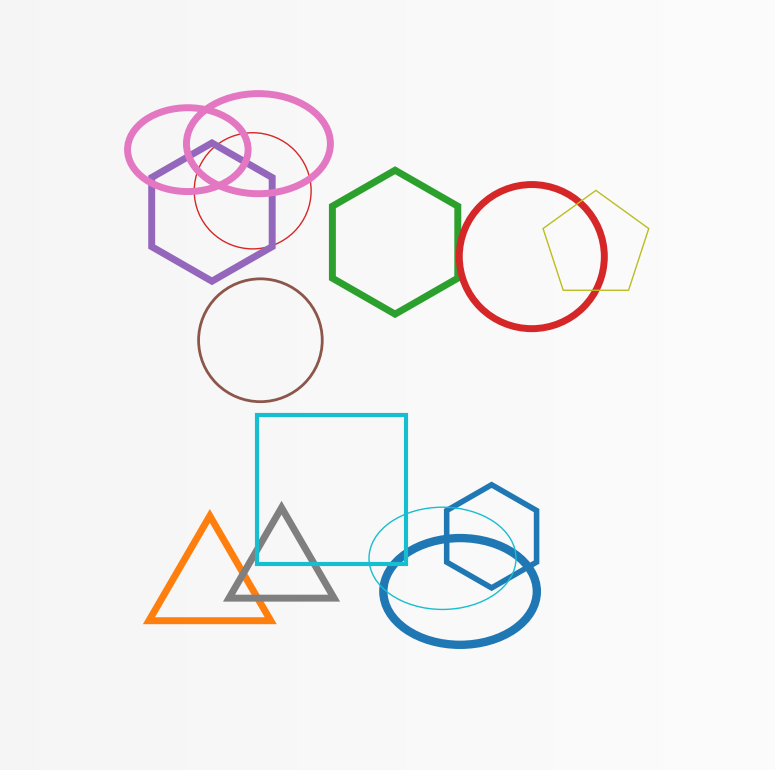[{"shape": "oval", "thickness": 3, "radius": 0.5, "center": [0.594, 0.232]}, {"shape": "hexagon", "thickness": 2, "radius": 0.33, "center": [0.634, 0.303]}, {"shape": "triangle", "thickness": 2.5, "radius": 0.45, "center": [0.271, 0.239]}, {"shape": "hexagon", "thickness": 2.5, "radius": 0.47, "center": [0.51, 0.685]}, {"shape": "circle", "thickness": 2.5, "radius": 0.47, "center": [0.686, 0.667]}, {"shape": "circle", "thickness": 0.5, "radius": 0.38, "center": [0.326, 0.752]}, {"shape": "hexagon", "thickness": 2.5, "radius": 0.45, "center": [0.273, 0.725]}, {"shape": "circle", "thickness": 1, "radius": 0.4, "center": [0.336, 0.558]}, {"shape": "oval", "thickness": 2.5, "radius": 0.39, "center": [0.242, 0.806]}, {"shape": "oval", "thickness": 2.5, "radius": 0.46, "center": [0.333, 0.813]}, {"shape": "triangle", "thickness": 2.5, "radius": 0.39, "center": [0.363, 0.262]}, {"shape": "pentagon", "thickness": 0.5, "radius": 0.36, "center": [0.769, 0.681]}, {"shape": "square", "thickness": 1.5, "radius": 0.48, "center": [0.428, 0.364]}, {"shape": "oval", "thickness": 0.5, "radius": 0.47, "center": [0.571, 0.275]}]